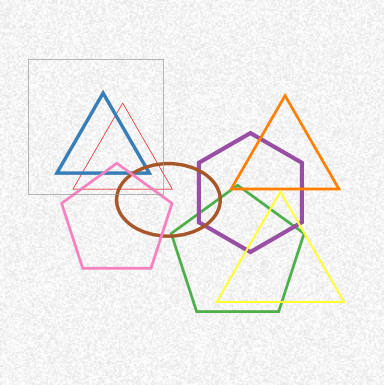[{"shape": "triangle", "thickness": 0.5, "radius": 0.75, "center": [0.319, 0.583]}, {"shape": "triangle", "thickness": 2.5, "radius": 0.69, "center": [0.268, 0.62]}, {"shape": "pentagon", "thickness": 2, "radius": 0.91, "center": [0.617, 0.337]}, {"shape": "hexagon", "thickness": 3, "radius": 0.77, "center": [0.65, 0.5]}, {"shape": "triangle", "thickness": 2, "radius": 0.81, "center": [0.74, 0.59]}, {"shape": "triangle", "thickness": 1.5, "radius": 0.95, "center": [0.728, 0.311]}, {"shape": "oval", "thickness": 2.5, "radius": 0.67, "center": [0.437, 0.481]}, {"shape": "pentagon", "thickness": 2, "radius": 0.75, "center": [0.303, 0.425]}, {"shape": "square", "thickness": 0.5, "radius": 0.88, "center": [0.248, 0.673]}]